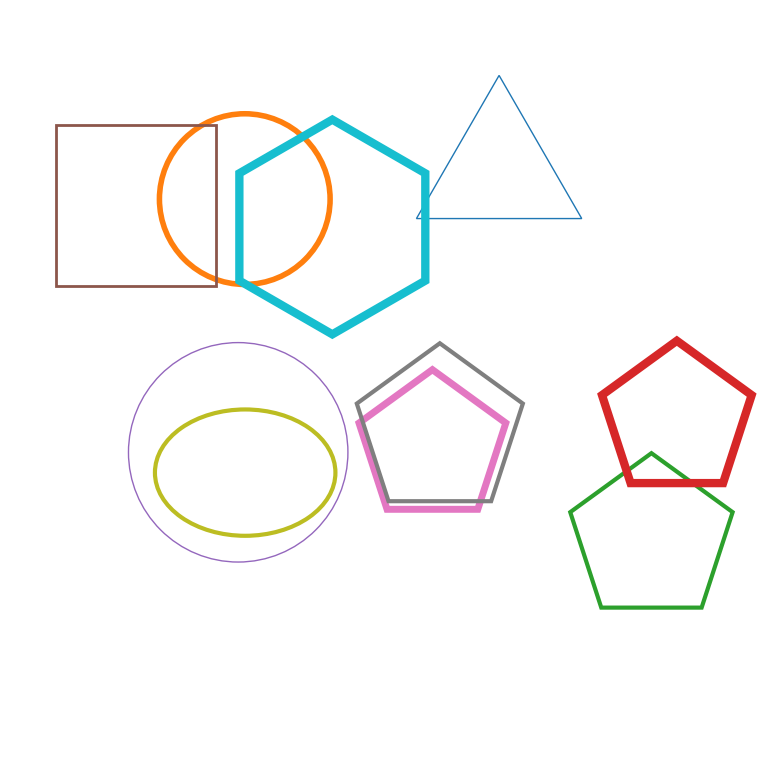[{"shape": "triangle", "thickness": 0.5, "radius": 0.62, "center": [0.648, 0.778]}, {"shape": "circle", "thickness": 2, "radius": 0.55, "center": [0.318, 0.741]}, {"shape": "pentagon", "thickness": 1.5, "radius": 0.55, "center": [0.846, 0.301]}, {"shape": "pentagon", "thickness": 3, "radius": 0.51, "center": [0.879, 0.455]}, {"shape": "circle", "thickness": 0.5, "radius": 0.71, "center": [0.309, 0.413]}, {"shape": "square", "thickness": 1, "radius": 0.52, "center": [0.176, 0.733]}, {"shape": "pentagon", "thickness": 2.5, "radius": 0.5, "center": [0.562, 0.42]}, {"shape": "pentagon", "thickness": 1.5, "radius": 0.57, "center": [0.571, 0.441]}, {"shape": "oval", "thickness": 1.5, "radius": 0.59, "center": [0.318, 0.386]}, {"shape": "hexagon", "thickness": 3, "radius": 0.7, "center": [0.432, 0.705]}]